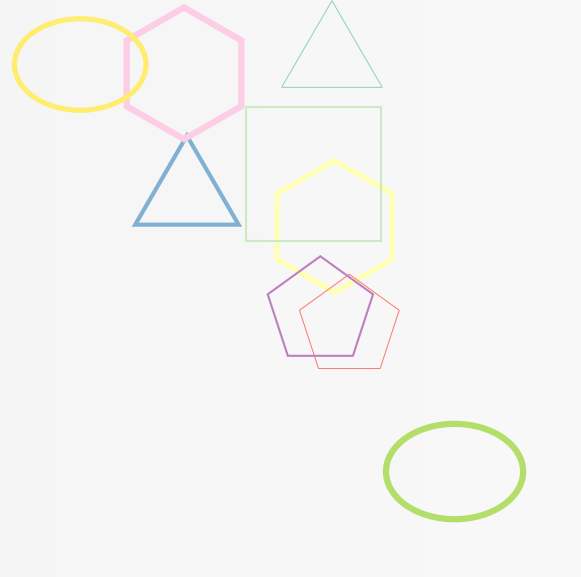[{"shape": "triangle", "thickness": 0.5, "radius": 0.5, "center": [0.571, 0.898]}, {"shape": "hexagon", "thickness": 2.5, "radius": 0.57, "center": [0.575, 0.607]}, {"shape": "pentagon", "thickness": 0.5, "radius": 0.45, "center": [0.601, 0.434]}, {"shape": "triangle", "thickness": 2, "radius": 0.51, "center": [0.322, 0.661]}, {"shape": "oval", "thickness": 3, "radius": 0.59, "center": [0.782, 0.183]}, {"shape": "hexagon", "thickness": 3, "radius": 0.57, "center": [0.317, 0.872]}, {"shape": "pentagon", "thickness": 1, "radius": 0.48, "center": [0.551, 0.46]}, {"shape": "square", "thickness": 1, "radius": 0.58, "center": [0.54, 0.698]}, {"shape": "oval", "thickness": 2.5, "radius": 0.57, "center": [0.138, 0.887]}]